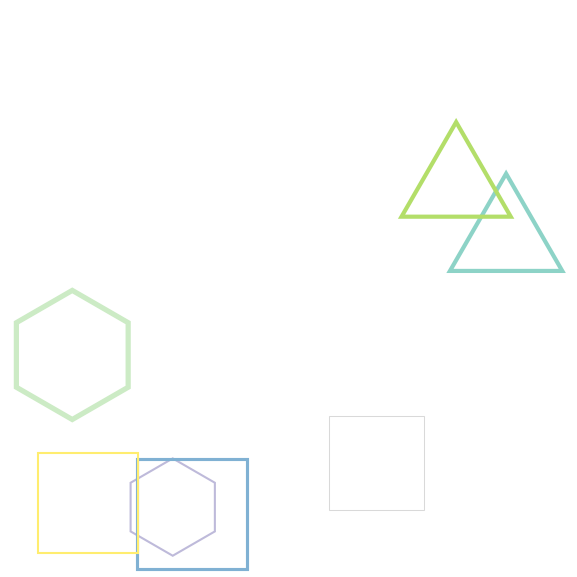[{"shape": "triangle", "thickness": 2, "radius": 0.56, "center": [0.876, 0.586]}, {"shape": "hexagon", "thickness": 1, "radius": 0.42, "center": [0.299, 0.121]}, {"shape": "square", "thickness": 1.5, "radius": 0.48, "center": [0.333, 0.11]}, {"shape": "triangle", "thickness": 2, "radius": 0.55, "center": [0.79, 0.679]}, {"shape": "square", "thickness": 0.5, "radius": 0.41, "center": [0.652, 0.197]}, {"shape": "hexagon", "thickness": 2.5, "radius": 0.56, "center": [0.125, 0.384]}, {"shape": "square", "thickness": 1, "radius": 0.43, "center": [0.152, 0.128]}]